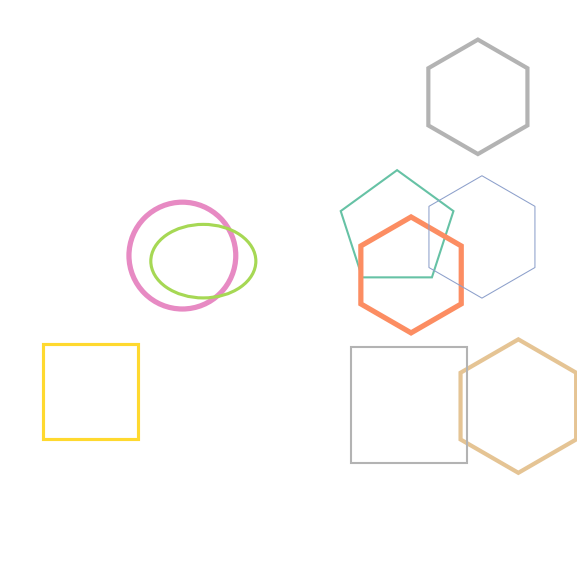[{"shape": "pentagon", "thickness": 1, "radius": 0.51, "center": [0.688, 0.602]}, {"shape": "hexagon", "thickness": 2.5, "radius": 0.5, "center": [0.712, 0.523]}, {"shape": "hexagon", "thickness": 0.5, "radius": 0.53, "center": [0.835, 0.589]}, {"shape": "circle", "thickness": 2.5, "radius": 0.46, "center": [0.316, 0.557]}, {"shape": "oval", "thickness": 1.5, "radius": 0.45, "center": [0.352, 0.547]}, {"shape": "square", "thickness": 1.5, "radius": 0.41, "center": [0.156, 0.322]}, {"shape": "hexagon", "thickness": 2, "radius": 0.58, "center": [0.898, 0.296]}, {"shape": "square", "thickness": 1, "radius": 0.5, "center": [0.708, 0.298]}, {"shape": "hexagon", "thickness": 2, "radius": 0.5, "center": [0.828, 0.831]}]